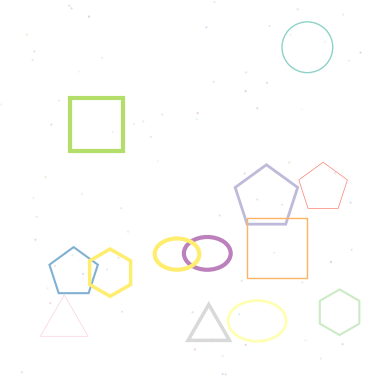[{"shape": "circle", "thickness": 1, "radius": 0.33, "center": [0.798, 0.877]}, {"shape": "oval", "thickness": 2, "radius": 0.38, "center": [0.668, 0.166]}, {"shape": "pentagon", "thickness": 2, "radius": 0.43, "center": [0.692, 0.487]}, {"shape": "pentagon", "thickness": 0.5, "radius": 0.33, "center": [0.839, 0.512]}, {"shape": "pentagon", "thickness": 1.5, "radius": 0.33, "center": [0.191, 0.292]}, {"shape": "square", "thickness": 1, "radius": 0.39, "center": [0.72, 0.355]}, {"shape": "square", "thickness": 3, "radius": 0.35, "center": [0.25, 0.677]}, {"shape": "triangle", "thickness": 0.5, "radius": 0.36, "center": [0.167, 0.162]}, {"shape": "triangle", "thickness": 2.5, "radius": 0.31, "center": [0.542, 0.147]}, {"shape": "oval", "thickness": 3, "radius": 0.3, "center": [0.538, 0.342]}, {"shape": "hexagon", "thickness": 1.5, "radius": 0.3, "center": [0.882, 0.189]}, {"shape": "oval", "thickness": 3, "radius": 0.29, "center": [0.46, 0.34]}, {"shape": "hexagon", "thickness": 2.5, "radius": 0.31, "center": [0.286, 0.292]}]